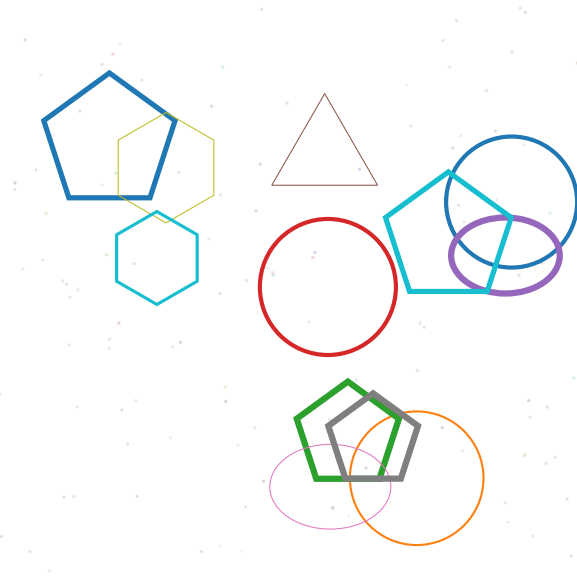[{"shape": "circle", "thickness": 2, "radius": 0.57, "center": [0.886, 0.649]}, {"shape": "pentagon", "thickness": 2.5, "radius": 0.6, "center": [0.189, 0.753]}, {"shape": "circle", "thickness": 1, "radius": 0.58, "center": [0.722, 0.171]}, {"shape": "pentagon", "thickness": 3, "radius": 0.47, "center": [0.602, 0.245]}, {"shape": "circle", "thickness": 2, "radius": 0.59, "center": [0.568, 0.502]}, {"shape": "oval", "thickness": 3, "radius": 0.47, "center": [0.875, 0.557]}, {"shape": "triangle", "thickness": 0.5, "radius": 0.53, "center": [0.562, 0.731]}, {"shape": "oval", "thickness": 0.5, "radius": 0.52, "center": [0.572, 0.156]}, {"shape": "pentagon", "thickness": 3, "radius": 0.41, "center": [0.646, 0.236]}, {"shape": "hexagon", "thickness": 0.5, "radius": 0.48, "center": [0.287, 0.709]}, {"shape": "hexagon", "thickness": 1.5, "radius": 0.4, "center": [0.272, 0.552]}, {"shape": "pentagon", "thickness": 2.5, "radius": 0.57, "center": [0.776, 0.587]}]